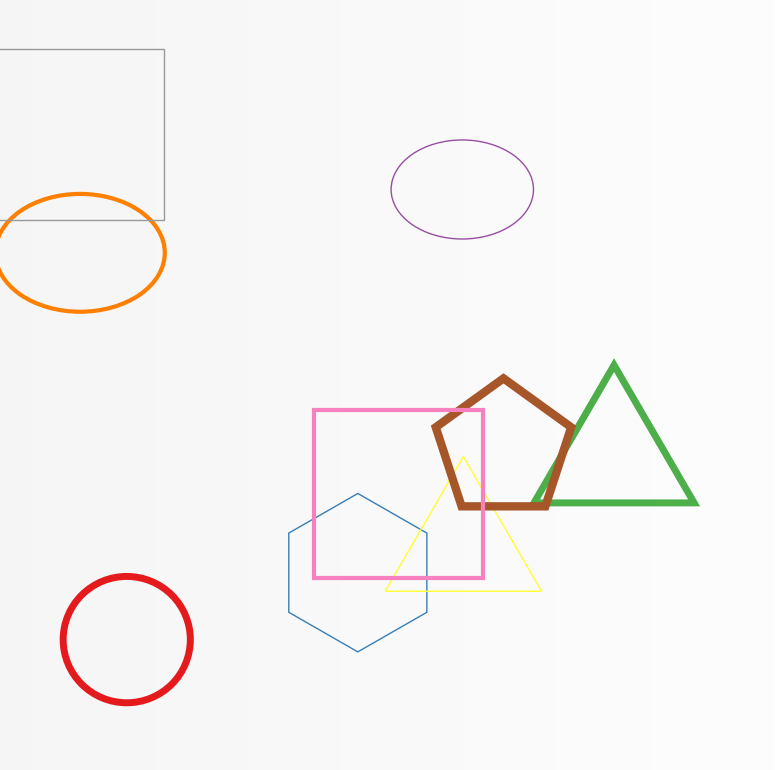[{"shape": "circle", "thickness": 2.5, "radius": 0.41, "center": [0.164, 0.169]}, {"shape": "hexagon", "thickness": 0.5, "radius": 0.51, "center": [0.462, 0.256]}, {"shape": "triangle", "thickness": 2.5, "radius": 0.6, "center": [0.792, 0.407]}, {"shape": "oval", "thickness": 0.5, "radius": 0.46, "center": [0.597, 0.754]}, {"shape": "oval", "thickness": 1.5, "radius": 0.55, "center": [0.103, 0.672]}, {"shape": "triangle", "thickness": 0.5, "radius": 0.58, "center": [0.598, 0.29]}, {"shape": "pentagon", "thickness": 3, "radius": 0.46, "center": [0.65, 0.417]}, {"shape": "square", "thickness": 1.5, "radius": 0.55, "center": [0.514, 0.358]}, {"shape": "square", "thickness": 0.5, "radius": 0.56, "center": [0.101, 0.826]}]